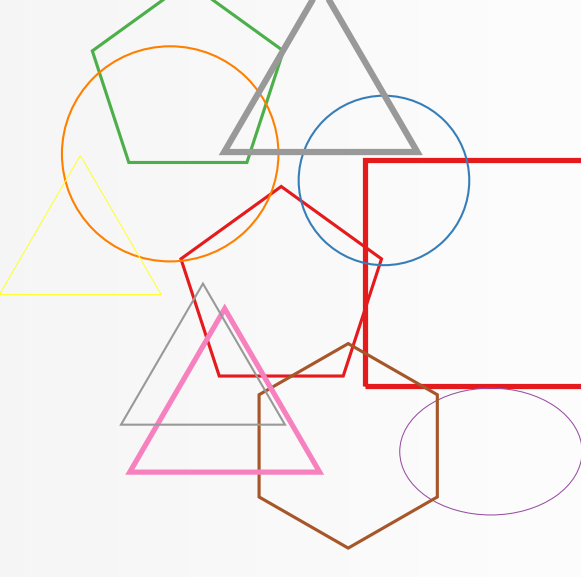[{"shape": "pentagon", "thickness": 1.5, "radius": 0.91, "center": [0.484, 0.495]}, {"shape": "square", "thickness": 2.5, "radius": 0.98, "center": [0.823, 0.526]}, {"shape": "circle", "thickness": 1, "radius": 0.73, "center": [0.661, 0.687]}, {"shape": "pentagon", "thickness": 1.5, "radius": 0.86, "center": [0.323, 0.858]}, {"shape": "oval", "thickness": 0.5, "radius": 0.78, "center": [0.845, 0.217]}, {"shape": "circle", "thickness": 1, "radius": 0.93, "center": [0.293, 0.733]}, {"shape": "triangle", "thickness": 0.5, "radius": 0.8, "center": [0.138, 0.569]}, {"shape": "hexagon", "thickness": 1.5, "radius": 0.89, "center": [0.599, 0.227]}, {"shape": "triangle", "thickness": 2.5, "radius": 0.94, "center": [0.387, 0.276]}, {"shape": "triangle", "thickness": 3, "radius": 0.96, "center": [0.552, 0.832]}, {"shape": "triangle", "thickness": 1, "radius": 0.81, "center": [0.349, 0.345]}]